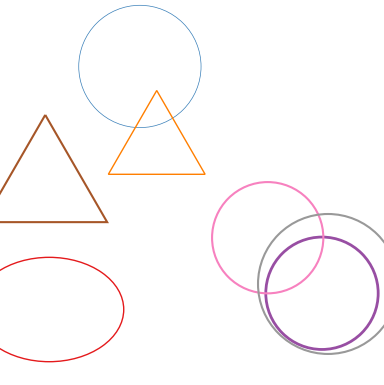[{"shape": "oval", "thickness": 1, "radius": 0.97, "center": [0.128, 0.196]}, {"shape": "circle", "thickness": 0.5, "radius": 0.79, "center": [0.363, 0.827]}, {"shape": "circle", "thickness": 2, "radius": 0.73, "center": [0.836, 0.238]}, {"shape": "triangle", "thickness": 1, "radius": 0.73, "center": [0.407, 0.62]}, {"shape": "triangle", "thickness": 1.5, "radius": 0.93, "center": [0.118, 0.516]}, {"shape": "circle", "thickness": 1.5, "radius": 0.72, "center": [0.695, 0.383]}, {"shape": "circle", "thickness": 1.5, "radius": 0.91, "center": [0.852, 0.262]}]